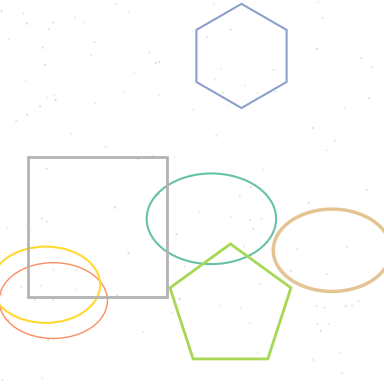[{"shape": "oval", "thickness": 1.5, "radius": 0.84, "center": [0.549, 0.432]}, {"shape": "oval", "thickness": 1, "radius": 0.7, "center": [0.138, 0.219]}, {"shape": "hexagon", "thickness": 1.5, "radius": 0.68, "center": [0.627, 0.855]}, {"shape": "pentagon", "thickness": 2, "radius": 0.83, "center": [0.599, 0.201]}, {"shape": "oval", "thickness": 1.5, "radius": 0.71, "center": [0.119, 0.26]}, {"shape": "oval", "thickness": 2.5, "radius": 0.76, "center": [0.863, 0.35]}, {"shape": "square", "thickness": 2, "radius": 0.91, "center": [0.253, 0.41]}]